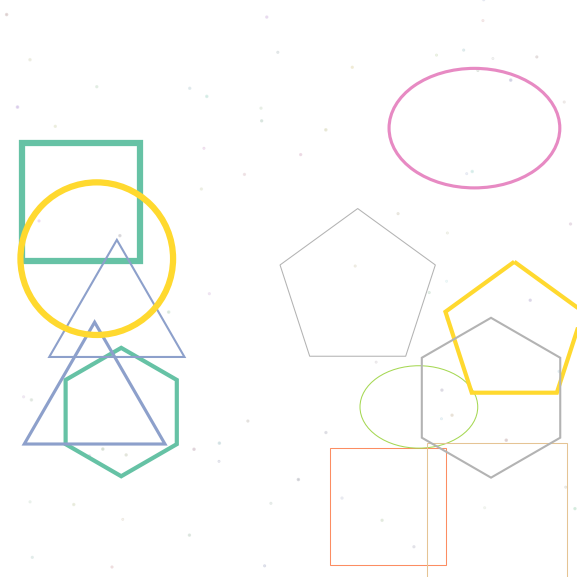[{"shape": "hexagon", "thickness": 2, "radius": 0.56, "center": [0.21, 0.286]}, {"shape": "square", "thickness": 3, "radius": 0.51, "center": [0.141, 0.649]}, {"shape": "square", "thickness": 0.5, "radius": 0.5, "center": [0.672, 0.122]}, {"shape": "triangle", "thickness": 1, "radius": 0.68, "center": [0.202, 0.449]}, {"shape": "triangle", "thickness": 1.5, "radius": 0.7, "center": [0.164, 0.301]}, {"shape": "oval", "thickness": 1.5, "radius": 0.74, "center": [0.822, 0.777]}, {"shape": "oval", "thickness": 0.5, "radius": 0.51, "center": [0.725, 0.294]}, {"shape": "circle", "thickness": 3, "radius": 0.66, "center": [0.168, 0.551]}, {"shape": "pentagon", "thickness": 2, "radius": 0.63, "center": [0.891, 0.421]}, {"shape": "square", "thickness": 0.5, "radius": 0.61, "center": [0.861, 0.111]}, {"shape": "pentagon", "thickness": 0.5, "radius": 0.71, "center": [0.619, 0.497]}, {"shape": "hexagon", "thickness": 1, "radius": 0.69, "center": [0.85, 0.31]}]